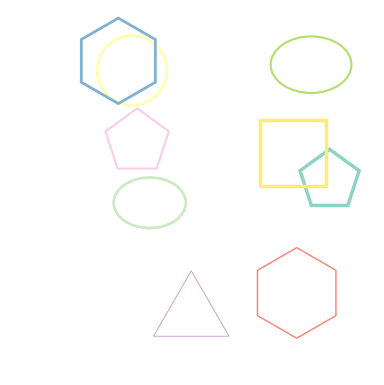[{"shape": "pentagon", "thickness": 2.5, "radius": 0.4, "center": [0.856, 0.532]}, {"shape": "circle", "thickness": 2, "radius": 0.45, "center": [0.343, 0.817]}, {"shape": "hexagon", "thickness": 1, "radius": 0.59, "center": [0.771, 0.239]}, {"shape": "hexagon", "thickness": 2, "radius": 0.56, "center": [0.307, 0.842]}, {"shape": "oval", "thickness": 1.5, "radius": 0.52, "center": [0.808, 0.832]}, {"shape": "pentagon", "thickness": 1.5, "radius": 0.43, "center": [0.356, 0.632]}, {"shape": "triangle", "thickness": 0.5, "radius": 0.57, "center": [0.497, 0.183]}, {"shape": "oval", "thickness": 2, "radius": 0.47, "center": [0.389, 0.473]}, {"shape": "square", "thickness": 2.5, "radius": 0.42, "center": [0.761, 0.602]}]